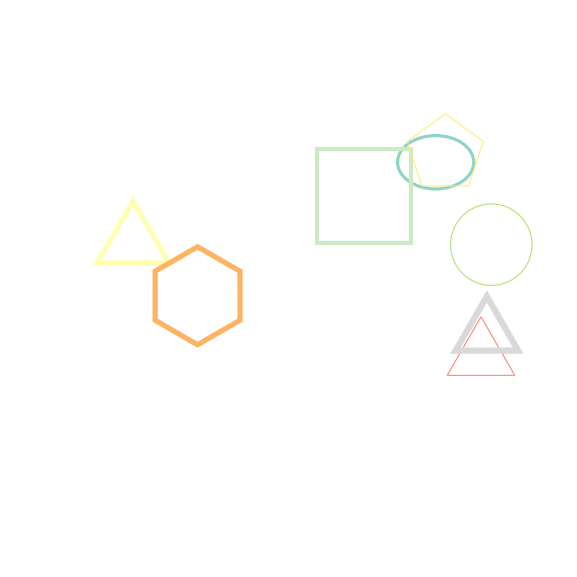[{"shape": "oval", "thickness": 1.5, "radius": 0.33, "center": [0.754, 0.718]}, {"shape": "triangle", "thickness": 2.5, "radius": 0.36, "center": [0.23, 0.58]}, {"shape": "triangle", "thickness": 0.5, "radius": 0.34, "center": [0.833, 0.383]}, {"shape": "hexagon", "thickness": 2.5, "radius": 0.42, "center": [0.342, 0.487]}, {"shape": "circle", "thickness": 0.5, "radius": 0.35, "center": [0.851, 0.575]}, {"shape": "triangle", "thickness": 3, "radius": 0.31, "center": [0.843, 0.423]}, {"shape": "square", "thickness": 2, "radius": 0.41, "center": [0.63, 0.659]}, {"shape": "pentagon", "thickness": 0.5, "radius": 0.35, "center": [0.771, 0.733]}]